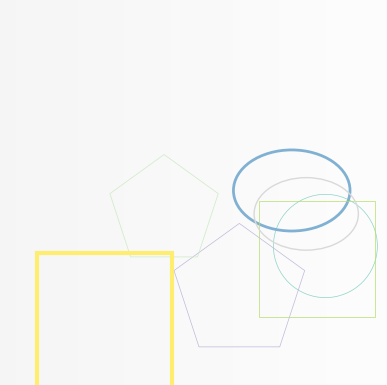[{"shape": "circle", "thickness": 0.5, "radius": 0.67, "center": [0.84, 0.361]}, {"shape": "pentagon", "thickness": 0.5, "radius": 0.89, "center": [0.618, 0.242]}, {"shape": "oval", "thickness": 2, "radius": 0.75, "center": [0.753, 0.505]}, {"shape": "square", "thickness": 0.5, "radius": 0.75, "center": [0.818, 0.327]}, {"shape": "oval", "thickness": 1, "radius": 0.67, "center": [0.79, 0.444]}, {"shape": "pentagon", "thickness": 0.5, "radius": 0.74, "center": [0.423, 0.452]}, {"shape": "square", "thickness": 3, "radius": 0.87, "center": [0.27, 0.169]}]